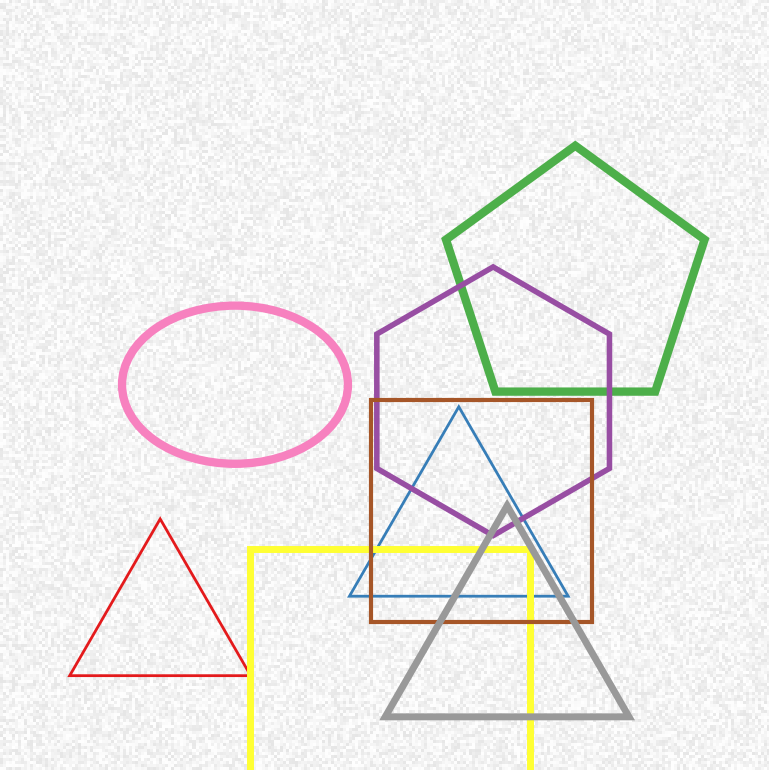[{"shape": "triangle", "thickness": 1, "radius": 0.68, "center": [0.208, 0.19]}, {"shape": "triangle", "thickness": 1, "radius": 0.82, "center": [0.596, 0.308]}, {"shape": "pentagon", "thickness": 3, "radius": 0.88, "center": [0.747, 0.634]}, {"shape": "hexagon", "thickness": 2, "radius": 0.87, "center": [0.64, 0.479]}, {"shape": "square", "thickness": 2.5, "radius": 0.91, "center": [0.506, 0.105]}, {"shape": "square", "thickness": 1.5, "radius": 0.72, "center": [0.625, 0.336]}, {"shape": "oval", "thickness": 3, "radius": 0.73, "center": [0.305, 0.5]}, {"shape": "triangle", "thickness": 2.5, "radius": 0.91, "center": [0.659, 0.16]}]